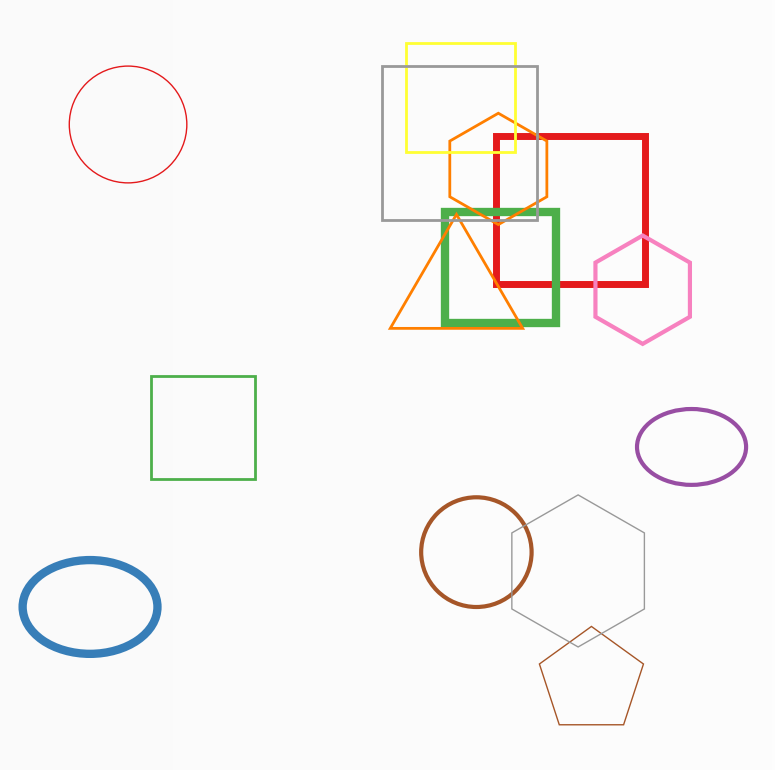[{"shape": "square", "thickness": 2.5, "radius": 0.48, "center": [0.736, 0.727]}, {"shape": "circle", "thickness": 0.5, "radius": 0.38, "center": [0.165, 0.838]}, {"shape": "oval", "thickness": 3, "radius": 0.43, "center": [0.116, 0.212]}, {"shape": "square", "thickness": 3, "radius": 0.36, "center": [0.646, 0.653]}, {"shape": "square", "thickness": 1, "radius": 0.33, "center": [0.262, 0.445]}, {"shape": "oval", "thickness": 1.5, "radius": 0.35, "center": [0.892, 0.42]}, {"shape": "hexagon", "thickness": 1, "radius": 0.36, "center": [0.643, 0.781]}, {"shape": "triangle", "thickness": 1, "radius": 0.49, "center": [0.589, 0.623]}, {"shape": "square", "thickness": 1, "radius": 0.35, "center": [0.594, 0.873]}, {"shape": "pentagon", "thickness": 0.5, "radius": 0.35, "center": [0.763, 0.116]}, {"shape": "circle", "thickness": 1.5, "radius": 0.36, "center": [0.615, 0.283]}, {"shape": "hexagon", "thickness": 1.5, "radius": 0.35, "center": [0.829, 0.624]}, {"shape": "hexagon", "thickness": 0.5, "radius": 0.49, "center": [0.746, 0.259]}, {"shape": "square", "thickness": 1, "radius": 0.5, "center": [0.593, 0.814]}]